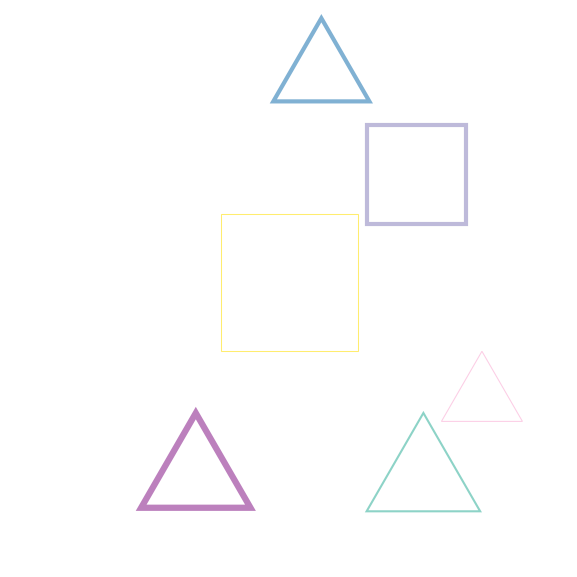[{"shape": "triangle", "thickness": 1, "radius": 0.57, "center": [0.733, 0.171]}, {"shape": "square", "thickness": 2, "radius": 0.43, "center": [0.721, 0.696]}, {"shape": "triangle", "thickness": 2, "radius": 0.48, "center": [0.556, 0.872]}, {"shape": "triangle", "thickness": 0.5, "radius": 0.4, "center": [0.835, 0.31]}, {"shape": "triangle", "thickness": 3, "radius": 0.55, "center": [0.339, 0.175]}, {"shape": "square", "thickness": 0.5, "radius": 0.59, "center": [0.501, 0.51]}]